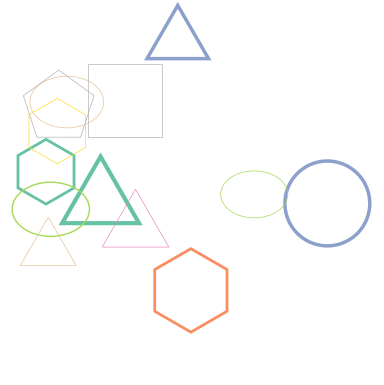[{"shape": "triangle", "thickness": 3, "radius": 0.58, "center": [0.261, 0.478]}, {"shape": "hexagon", "thickness": 2, "radius": 0.42, "center": [0.12, 0.554]}, {"shape": "hexagon", "thickness": 2, "radius": 0.54, "center": [0.496, 0.246]}, {"shape": "circle", "thickness": 2.5, "radius": 0.55, "center": [0.85, 0.472]}, {"shape": "triangle", "thickness": 2.5, "radius": 0.46, "center": [0.462, 0.894]}, {"shape": "triangle", "thickness": 0.5, "radius": 0.5, "center": [0.352, 0.408]}, {"shape": "oval", "thickness": 1, "radius": 0.5, "center": [0.132, 0.456]}, {"shape": "oval", "thickness": 0.5, "radius": 0.44, "center": [0.66, 0.495]}, {"shape": "hexagon", "thickness": 0.5, "radius": 0.42, "center": [0.149, 0.659]}, {"shape": "triangle", "thickness": 0.5, "radius": 0.42, "center": [0.125, 0.352]}, {"shape": "oval", "thickness": 0.5, "radius": 0.48, "center": [0.174, 0.735]}, {"shape": "pentagon", "thickness": 0.5, "radius": 0.48, "center": [0.153, 0.722]}, {"shape": "square", "thickness": 0.5, "radius": 0.48, "center": [0.325, 0.739]}]